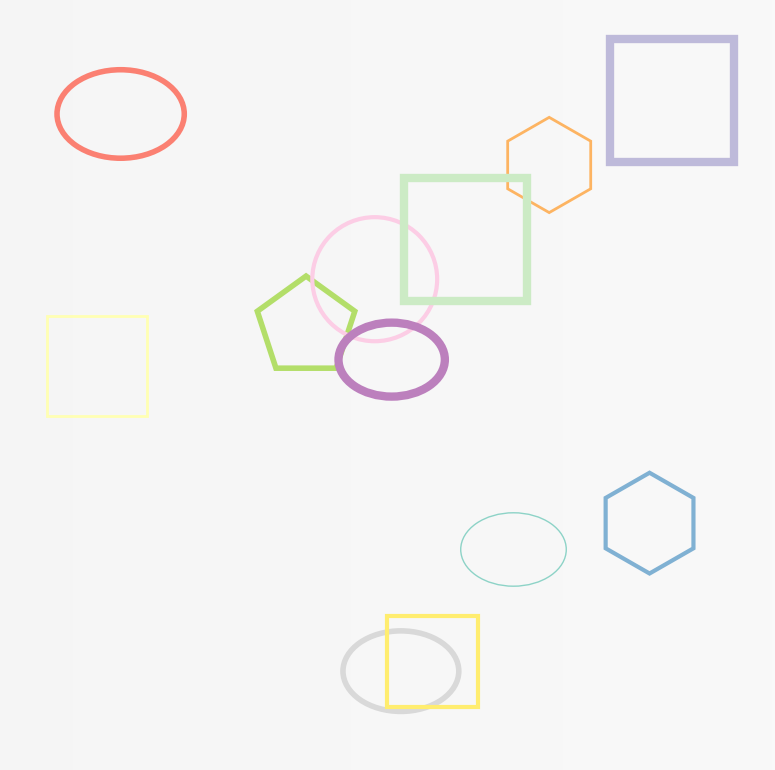[{"shape": "oval", "thickness": 0.5, "radius": 0.34, "center": [0.663, 0.286]}, {"shape": "square", "thickness": 1, "radius": 0.32, "center": [0.125, 0.525]}, {"shape": "square", "thickness": 3, "radius": 0.4, "center": [0.867, 0.87]}, {"shape": "oval", "thickness": 2, "radius": 0.41, "center": [0.156, 0.852]}, {"shape": "hexagon", "thickness": 1.5, "radius": 0.33, "center": [0.838, 0.321]}, {"shape": "hexagon", "thickness": 1, "radius": 0.31, "center": [0.709, 0.786]}, {"shape": "pentagon", "thickness": 2, "radius": 0.33, "center": [0.395, 0.575]}, {"shape": "circle", "thickness": 1.5, "radius": 0.4, "center": [0.484, 0.637]}, {"shape": "oval", "thickness": 2, "radius": 0.37, "center": [0.517, 0.128]}, {"shape": "oval", "thickness": 3, "radius": 0.34, "center": [0.505, 0.533]}, {"shape": "square", "thickness": 3, "radius": 0.4, "center": [0.601, 0.689]}, {"shape": "square", "thickness": 1.5, "radius": 0.3, "center": [0.558, 0.141]}]